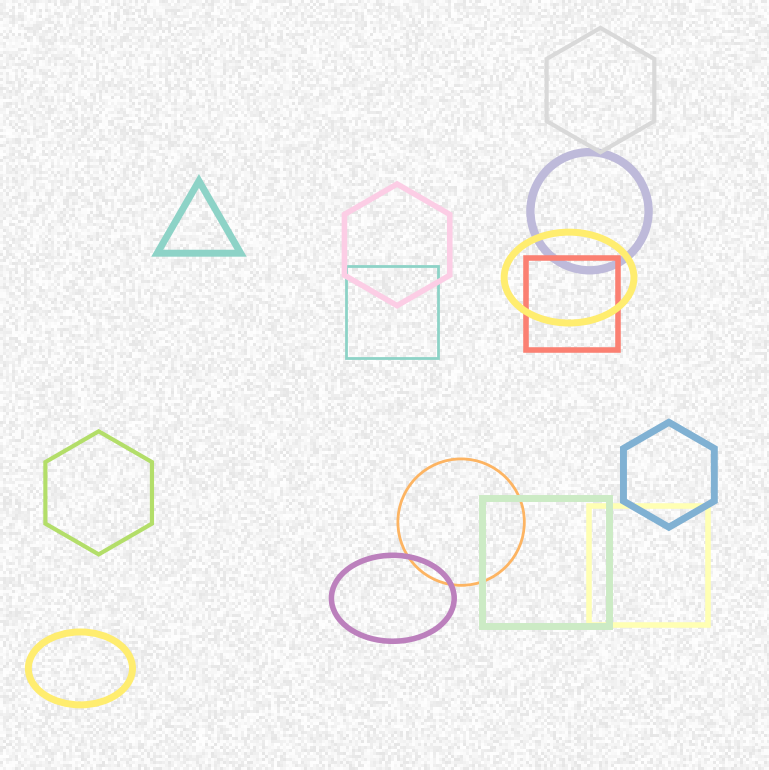[{"shape": "square", "thickness": 1, "radius": 0.3, "center": [0.509, 0.595]}, {"shape": "triangle", "thickness": 2.5, "radius": 0.31, "center": [0.258, 0.702]}, {"shape": "square", "thickness": 2, "radius": 0.38, "center": [0.842, 0.266]}, {"shape": "circle", "thickness": 3, "radius": 0.38, "center": [0.766, 0.726]}, {"shape": "square", "thickness": 2, "radius": 0.3, "center": [0.743, 0.605]}, {"shape": "hexagon", "thickness": 2.5, "radius": 0.34, "center": [0.869, 0.383]}, {"shape": "circle", "thickness": 1, "radius": 0.41, "center": [0.599, 0.322]}, {"shape": "hexagon", "thickness": 1.5, "radius": 0.4, "center": [0.128, 0.36]}, {"shape": "hexagon", "thickness": 2, "radius": 0.39, "center": [0.516, 0.682]}, {"shape": "hexagon", "thickness": 1.5, "radius": 0.4, "center": [0.78, 0.883]}, {"shape": "oval", "thickness": 2, "radius": 0.4, "center": [0.51, 0.223]}, {"shape": "square", "thickness": 2.5, "radius": 0.41, "center": [0.709, 0.27]}, {"shape": "oval", "thickness": 2.5, "radius": 0.42, "center": [0.739, 0.64]}, {"shape": "oval", "thickness": 2.5, "radius": 0.34, "center": [0.104, 0.132]}]